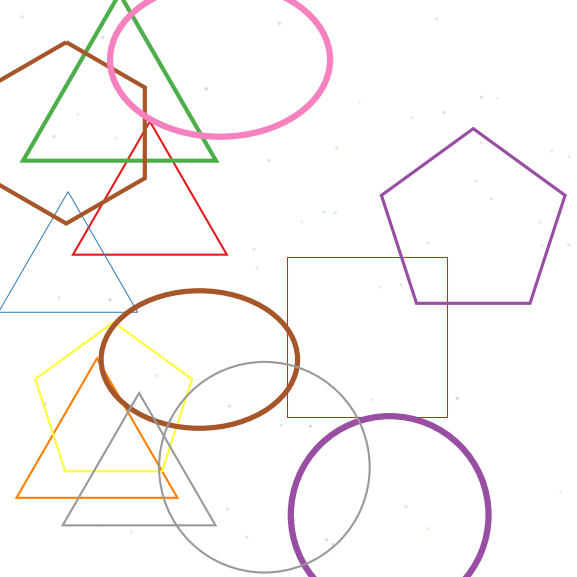[{"shape": "square", "thickness": 0.5, "radius": 0.69, "center": [0.635, 0.416]}, {"shape": "triangle", "thickness": 1, "radius": 0.77, "center": [0.26, 0.635]}, {"shape": "triangle", "thickness": 0.5, "radius": 0.7, "center": [0.118, 0.528]}, {"shape": "triangle", "thickness": 2, "radius": 0.96, "center": [0.207, 0.817]}, {"shape": "pentagon", "thickness": 1.5, "radius": 0.84, "center": [0.82, 0.609]}, {"shape": "circle", "thickness": 3, "radius": 0.86, "center": [0.675, 0.107]}, {"shape": "triangle", "thickness": 1, "radius": 0.8, "center": [0.168, 0.218]}, {"shape": "pentagon", "thickness": 1, "radius": 0.71, "center": [0.197, 0.298]}, {"shape": "oval", "thickness": 2.5, "radius": 0.85, "center": [0.345, 0.377]}, {"shape": "hexagon", "thickness": 2, "radius": 0.79, "center": [0.115, 0.769]}, {"shape": "oval", "thickness": 3, "radius": 0.95, "center": [0.381, 0.896]}, {"shape": "circle", "thickness": 1, "radius": 0.91, "center": [0.458, 0.19]}, {"shape": "triangle", "thickness": 1, "radius": 0.76, "center": [0.241, 0.166]}]